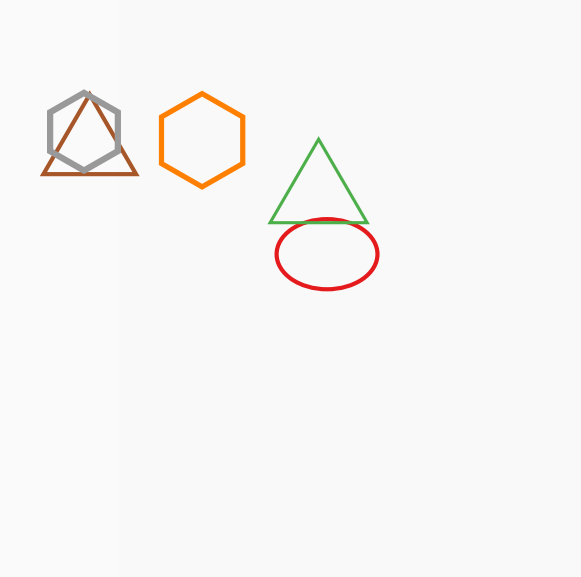[{"shape": "oval", "thickness": 2, "radius": 0.43, "center": [0.563, 0.559]}, {"shape": "triangle", "thickness": 1.5, "radius": 0.48, "center": [0.548, 0.662]}, {"shape": "hexagon", "thickness": 2.5, "radius": 0.4, "center": [0.348, 0.756]}, {"shape": "triangle", "thickness": 2, "radius": 0.46, "center": [0.154, 0.744]}, {"shape": "hexagon", "thickness": 3, "radius": 0.34, "center": [0.144, 0.771]}]